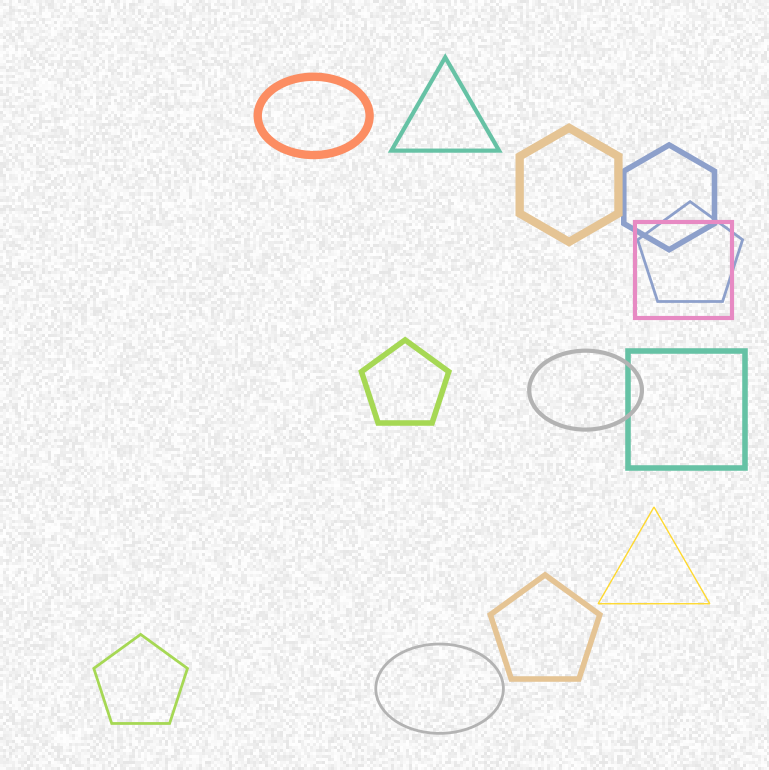[{"shape": "square", "thickness": 2, "radius": 0.38, "center": [0.891, 0.468]}, {"shape": "triangle", "thickness": 1.5, "radius": 0.4, "center": [0.578, 0.845]}, {"shape": "oval", "thickness": 3, "radius": 0.36, "center": [0.407, 0.849]}, {"shape": "pentagon", "thickness": 1, "radius": 0.36, "center": [0.896, 0.666]}, {"shape": "hexagon", "thickness": 2, "radius": 0.34, "center": [0.869, 0.744]}, {"shape": "square", "thickness": 1.5, "radius": 0.31, "center": [0.888, 0.649]}, {"shape": "pentagon", "thickness": 2, "radius": 0.3, "center": [0.526, 0.499]}, {"shape": "pentagon", "thickness": 1, "radius": 0.32, "center": [0.183, 0.112]}, {"shape": "triangle", "thickness": 0.5, "radius": 0.42, "center": [0.849, 0.258]}, {"shape": "pentagon", "thickness": 2, "radius": 0.37, "center": [0.708, 0.179]}, {"shape": "hexagon", "thickness": 3, "radius": 0.37, "center": [0.739, 0.76]}, {"shape": "oval", "thickness": 1.5, "radius": 0.37, "center": [0.76, 0.493]}, {"shape": "oval", "thickness": 1, "radius": 0.41, "center": [0.571, 0.106]}]